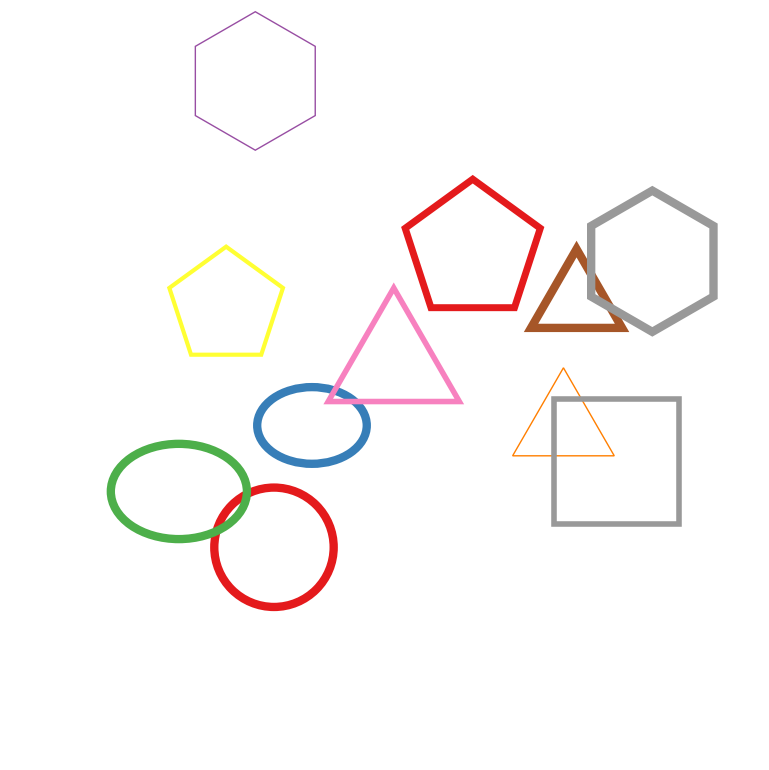[{"shape": "pentagon", "thickness": 2.5, "radius": 0.46, "center": [0.614, 0.675]}, {"shape": "circle", "thickness": 3, "radius": 0.39, "center": [0.356, 0.289]}, {"shape": "oval", "thickness": 3, "radius": 0.36, "center": [0.405, 0.447]}, {"shape": "oval", "thickness": 3, "radius": 0.44, "center": [0.232, 0.362]}, {"shape": "hexagon", "thickness": 0.5, "radius": 0.45, "center": [0.332, 0.895]}, {"shape": "triangle", "thickness": 0.5, "radius": 0.38, "center": [0.732, 0.446]}, {"shape": "pentagon", "thickness": 1.5, "radius": 0.39, "center": [0.294, 0.602]}, {"shape": "triangle", "thickness": 3, "radius": 0.34, "center": [0.749, 0.608]}, {"shape": "triangle", "thickness": 2, "radius": 0.49, "center": [0.511, 0.528]}, {"shape": "square", "thickness": 2, "radius": 0.41, "center": [0.801, 0.401]}, {"shape": "hexagon", "thickness": 3, "radius": 0.46, "center": [0.847, 0.661]}]